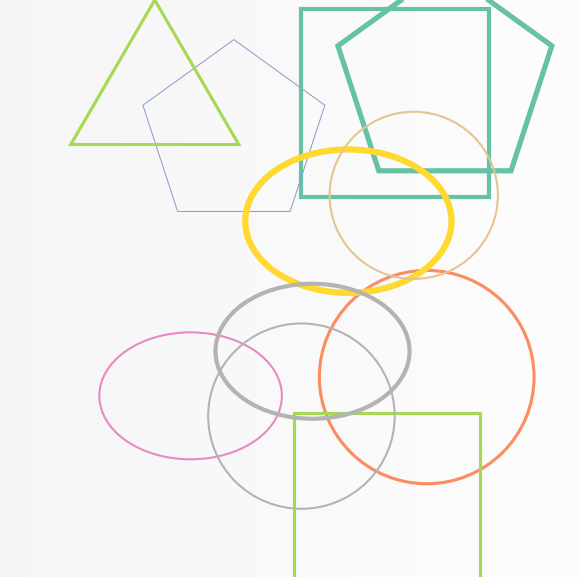[{"shape": "square", "thickness": 2, "radius": 0.81, "center": [0.679, 0.821]}, {"shape": "pentagon", "thickness": 2.5, "radius": 0.97, "center": [0.765, 0.86]}, {"shape": "circle", "thickness": 1.5, "radius": 0.92, "center": [0.734, 0.346]}, {"shape": "pentagon", "thickness": 0.5, "radius": 0.82, "center": [0.402, 0.766]}, {"shape": "oval", "thickness": 1, "radius": 0.79, "center": [0.328, 0.314]}, {"shape": "triangle", "thickness": 1.5, "radius": 0.83, "center": [0.266, 0.832]}, {"shape": "square", "thickness": 1.5, "radius": 0.8, "center": [0.666, 0.123]}, {"shape": "oval", "thickness": 3, "radius": 0.89, "center": [0.599, 0.616]}, {"shape": "circle", "thickness": 1, "radius": 0.72, "center": [0.712, 0.661]}, {"shape": "oval", "thickness": 2, "radius": 0.83, "center": [0.538, 0.391]}, {"shape": "circle", "thickness": 1, "radius": 0.8, "center": [0.519, 0.279]}]